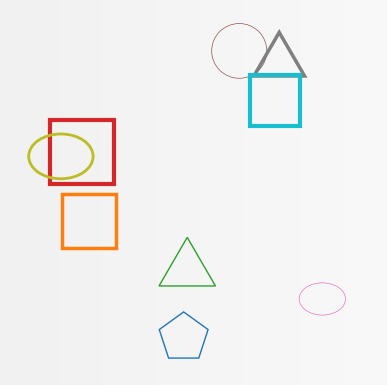[{"shape": "pentagon", "thickness": 1, "radius": 0.33, "center": [0.474, 0.124]}, {"shape": "square", "thickness": 2.5, "radius": 0.35, "center": [0.229, 0.426]}, {"shape": "triangle", "thickness": 1, "radius": 0.42, "center": [0.483, 0.299]}, {"shape": "square", "thickness": 3, "radius": 0.41, "center": [0.212, 0.606]}, {"shape": "circle", "thickness": 0.5, "radius": 0.36, "center": [0.617, 0.868]}, {"shape": "oval", "thickness": 0.5, "radius": 0.3, "center": [0.832, 0.224]}, {"shape": "triangle", "thickness": 2.5, "radius": 0.38, "center": [0.721, 0.84]}, {"shape": "oval", "thickness": 2, "radius": 0.42, "center": [0.157, 0.594]}, {"shape": "square", "thickness": 3, "radius": 0.33, "center": [0.71, 0.739]}]